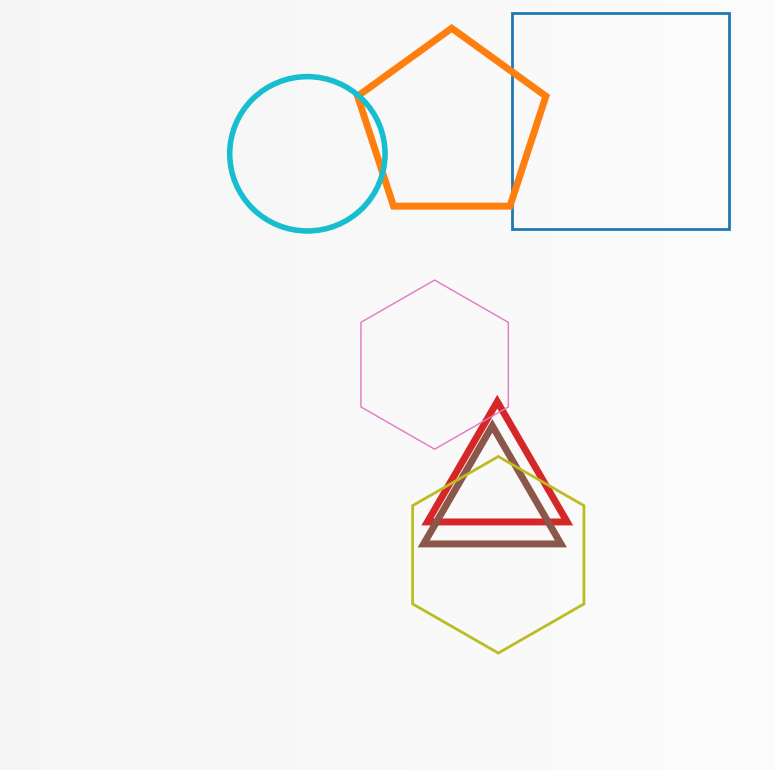[{"shape": "square", "thickness": 1, "radius": 0.7, "center": [0.801, 0.843]}, {"shape": "pentagon", "thickness": 2.5, "radius": 0.64, "center": [0.583, 0.836]}, {"shape": "triangle", "thickness": 2.5, "radius": 0.52, "center": [0.642, 0.374]}, {"shape": "triangle", "thickness": 2.5, "radius": 0.51, "center": [0.635, 0.345]}, {"shape": "hexagon", "thickness": 0.5, "radius": 0.55, "center": [0.561, 0.526]}, {"shape": "hexagon", "thickness": 1, "radius": 0.64, "center": [0.643, 0.279]}, {"shape": "circle", "thickness": 2, "radius": 0.5, "center": [0.397, 0.8]}]